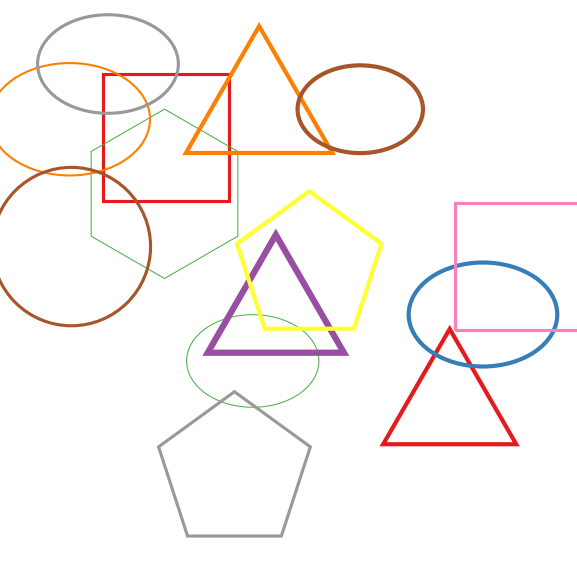[{"shape": "triangle", "thickness": 2, "radius": 0.67, "center": [0.779, 0.296]}, {"shape": "square", "thickness": 1.5, "radius": 0.55, "center": [0.287, 0.761]}, {"shape": "oval", "thickness": 2, "radius": 0.64, "center": [0.836, 0.455]}, {"shape": "hexagon", "thickness": 0.5, "radius": 0.73, "center": [0.285, 0.663]}, {"shape": "oval", "thickness": 0.5, "radius": 0.57, "center": [0.438, 0.374]}, {"shape": "triangle", "thickness": 3, "radius": 0.68, "center": [0.478, 0.456]}, {"shape": "triangle", "thickness": 2, "radius": 0.73, "center": [0.449, 0.807]}, {"shape": "oval", "thickness": 1, "radius": 0.7, "center": [0.121, 0.793]}, {"shape": "pentagon", "thickness": 2, "radius": 0.66, "center": [0.536, 0.536]}, {"shape": "oval", "thickness": 2, "radius": 0.54, "center": [0.624, 0.81]}, {"shape": "circle", "thickness": 1.5, "radius": 0.69, "center": [0.124, 0.572]}, {"shape": "square", "thickness": 1.5, "radius": 0.55, "center": [0.899, 0.538]}, {"shape": "oval", "thickness": 1.5, "radius": 0.61, "center": [0.187, 0.888]}, {"shape": "pentagon", "thickness": 1.5, "radius": 0.69, "center": [0.406, 0.183]}]